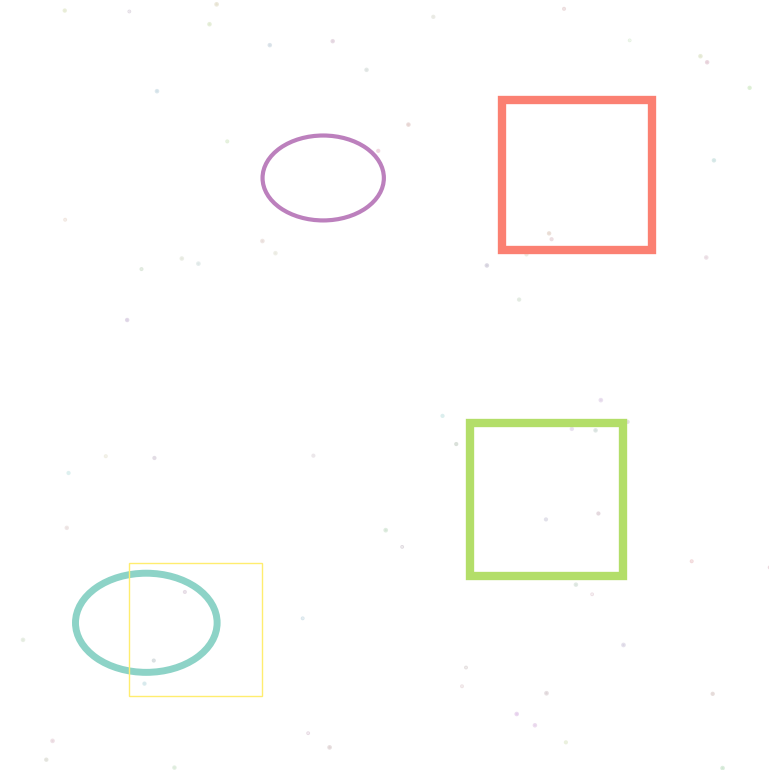[{"shape": "oval", "thickness": 2.5, "radius": 0.46, "center": [0.19, 0.191]}, {"shape": "square", "thickness": 3, "radius": 0.49, "center": [0.75, 0.772]}, {"shape": "square", "thickness": 3, "radius": 0.5, "center": [0.71, 0.351]}, {"shape": "oval", "thickness": 1.5, "radius": 0.39, "center": [0.42, 0.769]}, {"shape": "square", "thickness": 0.5, "radius": 0.43, "center": [0.254, 0.183]}]